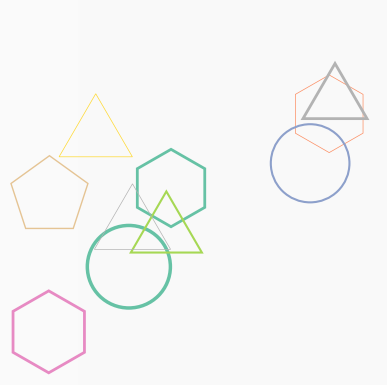[{"shape": "hexagon", "thickness": 2, "radius": 0.5, "center": [0.441, 0.512]}, {"shape": "circle", "thickness": 2.5, "radius": 0.54, "center": [0.333, 0.307]}, {"shape": "hexagon", "thickness": 0.5, "radius": 0.5, "center": [0.85, 0.704]}, {"shape": "circle", "thickness": 1.5, "radius": 0.51, "center": [0.8, 0.576]}, {"shape": "hexagon", "thickness": 2, "radius": 0.53, "center": [0.126, 0.138]}, {"shape": "triangle", "thickness": 1.5, "radius": 0.53, "center": [0.429, 0.397]}, {"shape": "triangle", "thickness": 0.5, "radius": 0.55, "center": [0.247, 0.647]}, {"shape": "pentagon", "thickness": 1, "radius": 0.52, "center": [0.128, 0.491]}, {"shape": "triangle", "thickness": 0.5, "radius": 0.57, "center": [0.342, 0.409]}, {"shape": "triangle", "thickness": 2, "radius": 0.48, "center": [0.865, 0.74]}]